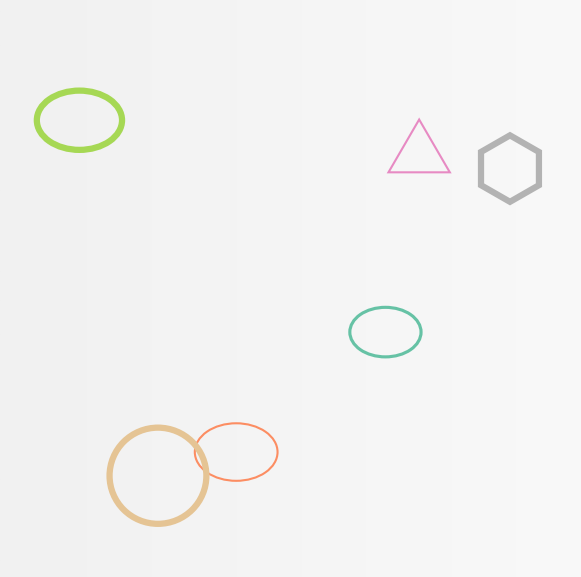[{"shape": "oval", "thickness": 1.5, "radius": 0.31, "center": [0.663, 0.424]}, {"shape": "oval", "thickness": 1, "radius": 0.36, "center": [0.406, 0.216]}, {"shape": "triangle", "thickness": 1, "radius": 0.3, "center": [0.721, 0.731]}, {"shape": "oval", "thickness": 3, "radius": 0.37, "center": [0.137, 0.791]}, {"shape": "circle", "thickness": 3, "radius": 0.42, "center": [0.272, 0.175]}, {"shape": "hexagon", "thickness": 3, "radius": 0.29, "center": [0.877, 0.707]}]